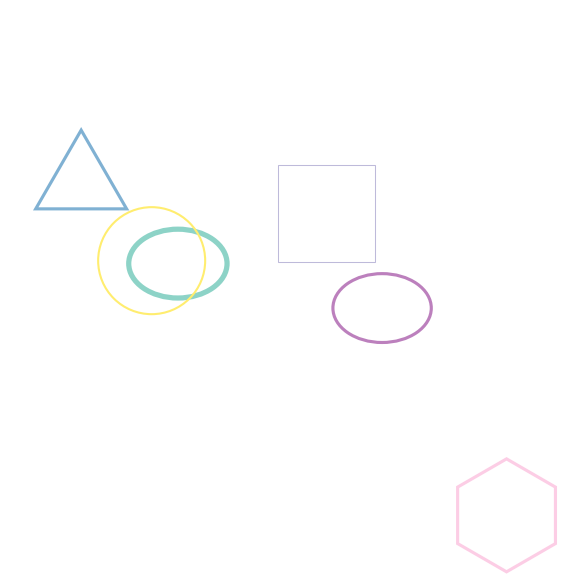[{"shape": "oval", "thickness": 2.5, "radius": 0.43, "center": [0.308, 0.543]}, {"shape": "square", "thickness": 0.5, "radius": 0.42, "center": [0.565, 0.629]}, {"shape": "triangle", "thickness": 1.5, "radius": 0.45, "center": [0.141, 0.683]}, {"shape": "hexagon", "thickness": 1.5, "radius": 0.49, "center": [0.877, 0.107]}, {"shape": "oval", "thickness": 1.5, "radius": 0.43, "center": [0.662, 0.466]}, {"shape": "circle", "thickness": 1, "radius": 0.46, "center": [0.263, 0.548]}]